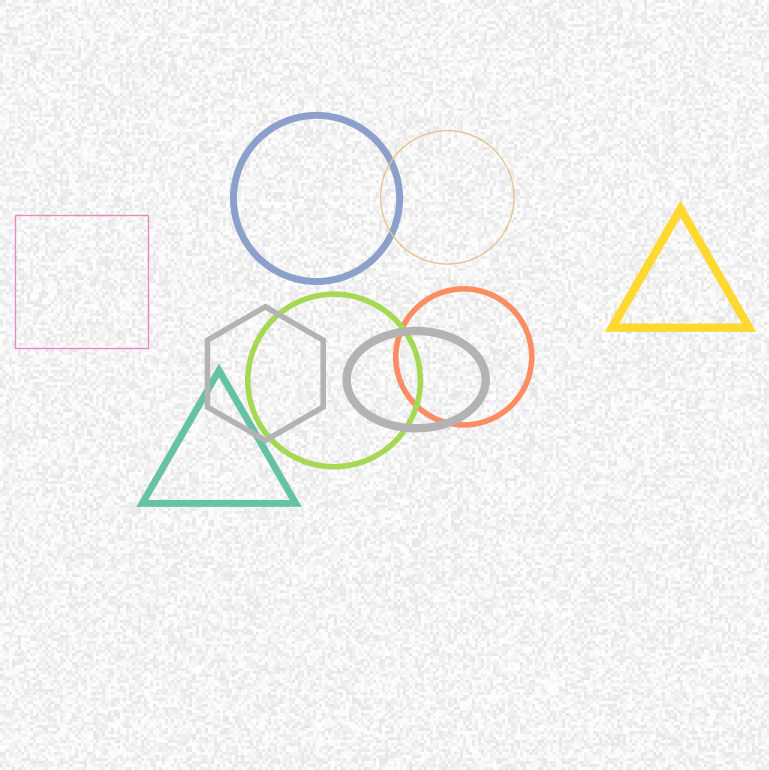[{"shape": "triangle", "thickness": 2.5, "radius": 0.58, "center": [0.284, 0.404]}, {"shape": "circle", "thickness": 2, "radius": 0.44, "center": [0.602, 0.537]}, {"shape": "circle", "thickness": 2.5, "radius": 0.54, "center": [0.411, 0.742]}, {"shape": "square", "thickness": 0.5, "radius": 0.43, "center": [0.106, 0.635]}, {"shape": "circle", "thickness": 2, "radius": 0.56, "center": [0.434, 0.506]}, {"shape": "triangle", "thickness": 3, "radius": 0.51, "center": [0.884, 0.626]}, {"shape": "circle", "thickness": 0.5, "radius": 0.43, "center": [0.581, 0.744]}, {"shape": "oval", "thickness": 3, "radius": 0.45, "center": [0.54, 0.507]}, {"shape": "hexagon", "thickness": 2, "radius": 0.43, "center": [0.345, 0.515]}]